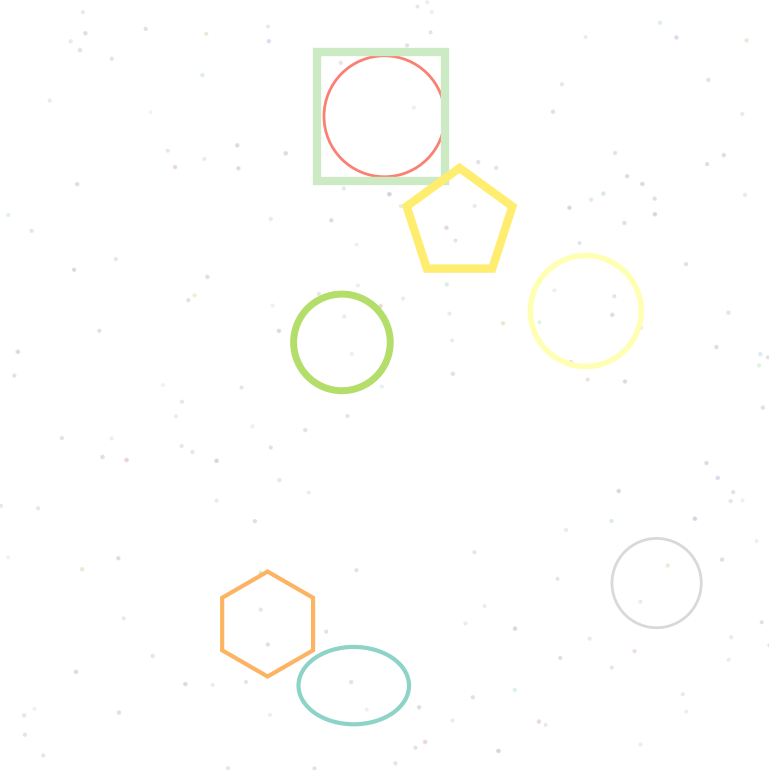[{"shape": "oval", "thickness": 1.5, "radius": 0.36, "center": [0.459, 0.11]}, {"shape": "circle", "thickness": 2, "radius": 0.36, "center": [0.761, 0.596]}, {"shape": "circle", "thickness": 1, "radius": 0.39, "center": [0.499, 0.849]}, {"shape": "hexagon", "thickness": 1.5, "radius": 0.34, "center": [0.348, 0.19]}, {"shape": "circle", "thickness": 2.5, "radius": 0.31, "center": [0.444, 0.555]}, {"shape": "circle", "thickness": 1, "radius": 0.29, "center": [0.853, 0.243]}, {"shape": "square", "thickness": 3, "radius": 0.42, "center": [0.495, 0.849]}, {"shape": "pentagon", "thickness": 3, "radius": 0.36, "center": [0.597, 0.71]}]